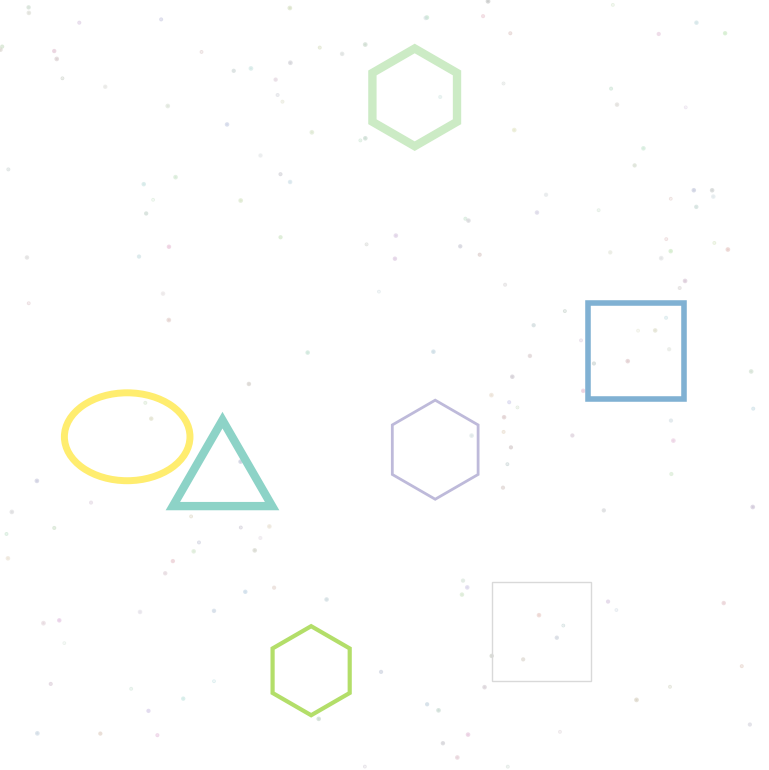[{"shape": "triangle", "thickness": 3, "radius": 0.37, "center": [0.289, 0.38]}, {"shape": "hexagon", "thickness": 1, "radius": 0.32, "center": [0.565, 0.416]}, {"shape": "square", "thickness": 2, "radius": 0.31, "center": [0.826, 0.544]}, {"shape": "hexagon", "thickness": 1.5, "radius": 0.29, "center": [0.404, 0.129]}, {"shape": "square", "thickness": 0.5, "radius": 0.32, "center": [0.703, 0.179]}, {"shape": "hexagon", "thickness": 3, "radius": 0.32, "center": [0.539, 0.874]}, {"shape": "oval", "thickness": 2.5, "radius": 0.41, "center": [0.165, 0.433]}]